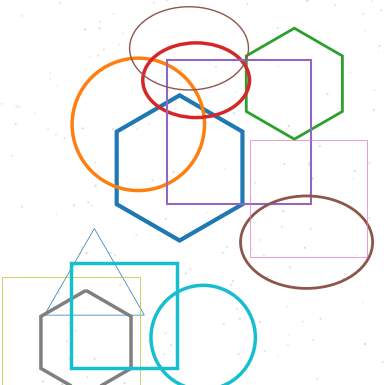[{"shape": "triangle", "thickness": 0.5, "radius": 0.75, "center": [0.245, 0.256]}, {"shape": "hexagon", "thickness": 3, "radius": 0.94, "center": [0.466, 0.564]}, {"shape": "circle", "thickness": 2.5, "radius": 0.86, "center": [0.359, 0.677]}, {"shape": "hexagon", "thickness": 2, "radius": 0.72, "center": [0.765, 0.783]}, {"shape": "oval", "thickness": 2.5, "radius": 0.69, "center": [0.509, 0.792]}, {"shape": "square", "thickness": 1.5, "radius": 0.94, "center": [0.622, 0.656]}, {"shape": "oval", "thickness": 2, "radius": 0.86, "center": [0.796, 0.371]}, {"shape": "oval", "thickness": 1, "radius": 0.77, "center": [0.491, 0.874]}, {"shape": "square", "thickness": 0.5, "radius": 0.76, "center": [0.801, 0.485]}, {"shape": "hexagon", "thickness": 2.5, "radius": 0.68, "center": [0.223, 0.111]}, {"shape": "square", "thickness": 0.5, "radius": 0.89, "center": [0.184, 0.101]}, {"shape": "square", "thickness": 2.5, "radius": 0.68, "center": [0.322, 0.181]}, {"shape": "circle", "thickness": 2.5, "radius": 0.68, "center": [0.528, 0.123]}]